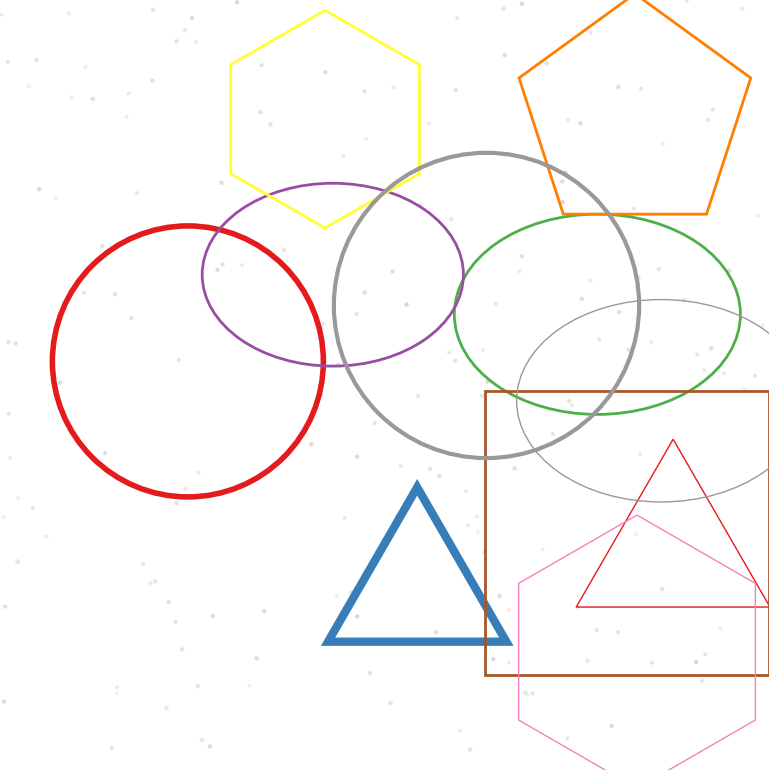[{"shape": "circle", "thickness": 2, "radius": 0.88, "center": [0.244, 0.531]}, {"shape": "triangle", "thickness": 0.5, "radius": 0.73, "center": [0.874, 0.284]}, {"shape": "triangle", "thickness": 3, "radius": 0.67, "center": [0.542, 0.233]}, {"shape": "oval", "thickness": 1, "radius": 0.93, "center": [0.776, 0.592]}, {"shape": "oval", "thickness": 1, "radius": 0.85, "center": [0.432, 0.643]}, {"shape": "pentagon", "thickness": 1, "radius": 0.79, "center": [0.825, 0.85]}, {"shape": "hexagon", "thickness": 1, "radius": 0.71, "center": [0.422, 0.845]}, {"shape": "square", "thickness": 1, "radius": 0.92, "center": [0.814, 0.308]}, {"shape": "hexagon", "thickness": 0.5, "radius": 0.89, "center": [0.827, 0.154]}, {"shape": "oval", "thickness": 0.5, "radius": 0.94, "center": [0.859, 0.48]}, {"shape": "circle", "thickness": 1.5, "radius": 0.99, "center": [0.632, 0.603]}]